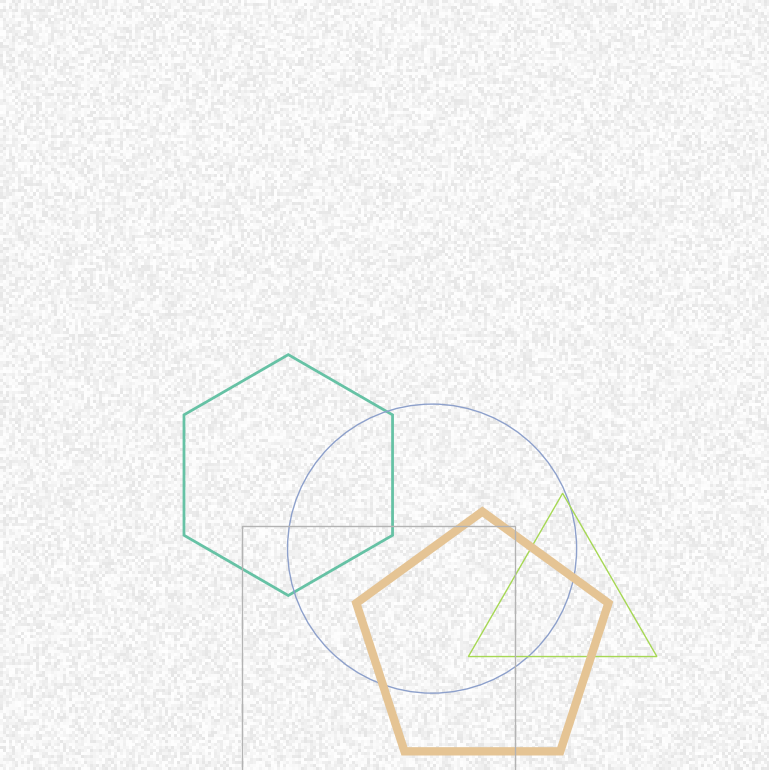[{"shape": "hexagon", "thickness": 1, "radius": 0.78, "center": [0.374, 0.383]}, {"shape": "circle", "thickness": 0.5, "radius": 0.94, "center": [0.561, 0.288]}, {"shape": "triangle", "thickness": 0.5, "radius": 0.71, "center": [0.731, 0.218]}, {"shape": "pentagon", "thickness": 3, "radius": 0.86, "center": [0.626, 0.163]}, {"shape": "square", "thickness": 0.5, "radius": 0.89, "center": [0.491, 0.14]}]